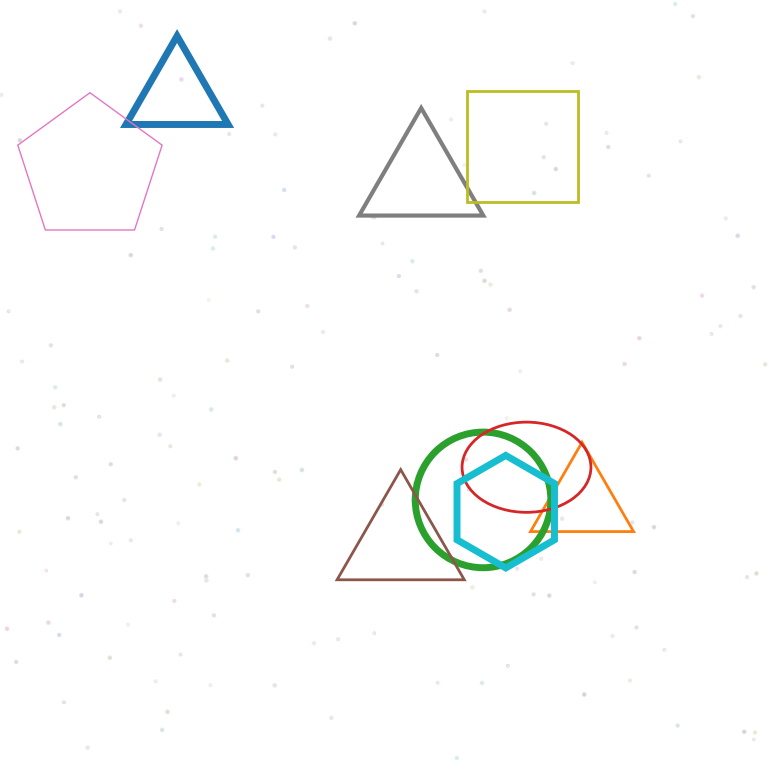[{"shape": "triangle", "thickness": 2.5, "radius": 0.38, "center": [0.23, 0.877]}, {"shape": "triangle", "thickness": 1, "radius": 0.39, "center": [0.756, 0.348]}, {"shape": "circle", "thickness": 2.5, "radius": 0.44, "center": [0.627, 0.351]}, {"shape": "oval", "thickness": 1, "radius": 0.42, "center": [0.684, 0.393]}, {"shape": "triangle", "thickness": 1, "radius": 0.48, "center": [0.52, 0.295]}, {"shape": "pentagon", "thickness": 0.5, "radius": 0.49, "center": [0.117, 0.781]}, {"shape": "triangle", "thickness": 1.5, "radius": 0.47, "center": [0.547, 0.767]}, {"shape": "square", "thickness": 1, "radius": 0.36, "center": [0.679, 0.81]}, {"shape": "hexagon", "thickness": 2.5, "radius": 0.37, "center": [0.657, 0.335]}]